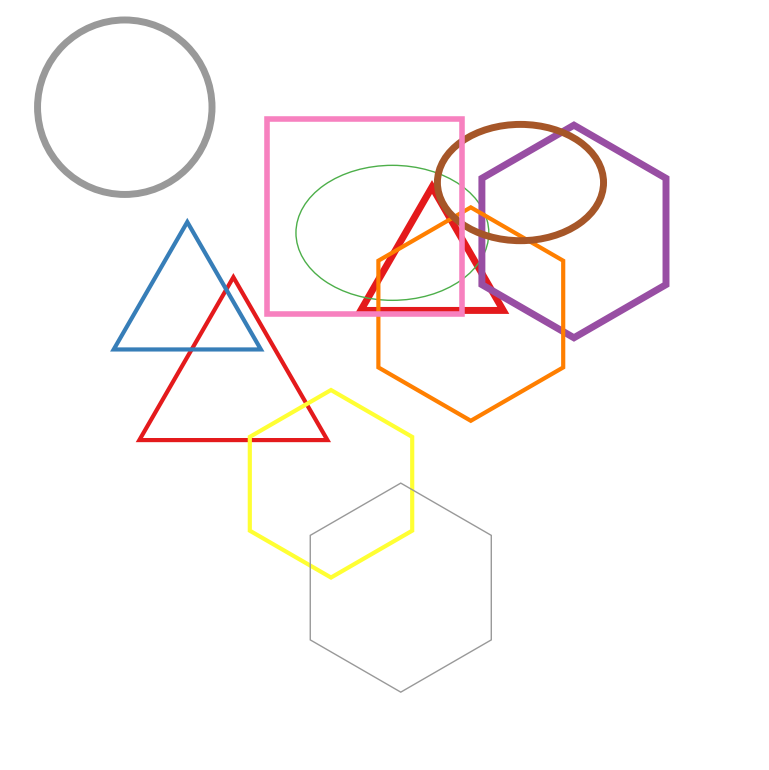[{"shape": "triangle", "thickness": 2.5, "radius": 0.53, "center": [0.561, 0.65]}, {"shape": "triangle", "thickness": 1.5, "radius": 0.71, "center": [0.303, 0.499]}, {"shape": "triangle", "thickness": 1.5, "radius": 0.55, "center": [0.243, 0.601]}, {"shape": "oval", "thickness": 0.5, "radius": 0.63, "center": [0.51, 0.698]}, {"shape": "hexagon", "thickness": 2.5, "radius": 0.69, "center": [0.745, 0.699]}, {"shape": "hexagon", "thickness": 1.5, "radius": 0.69, "center": [0.611, 0.592]}, {"shape": "hexagon", "thickness": 1.5, "radius": 0.61, "center": [0.43, 0.372]}, {"shape": "oval", "thickness": 2.5, "radius": 0.54, "center": [0.676, 0.763]}, {"shape": "square", "thickness": 2, "radius": 0.63, "center": [0.473, 0.719]}, {"shape": "hexagon", "thickness": 0.5, "radius": 0.68, "center": [0.52, 0.237]}, {"shape": "circle", "thickness": 2.5, "radius": 0.57, "center": [0.162, 0.861]}]